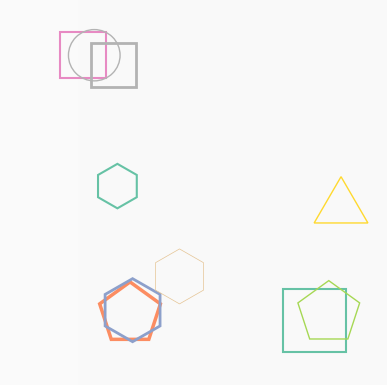[{"shape": "hexagon", "thickness": 1.5, "radius": 0.29, "center": [0.303, 0.517]}, {"shape": "square", "thickness": 1.5, "radius": 0.41, "center": [0.812, 0.168]}, {"shape": "pentagon", "thickness": 2.5, "radius": 0.41, "center": [0.336, 0.185]}, {"shape": "hexagon", "thickness": 2, "radius": 0.41, "center": [0.342, 0.194]}, {"shape": "square", "thickness": 1.5, "radius": 0.3, "center": [0.214, 0.857]}, {"shape": "pentagon", "thickness": 1, "radius": 0.42, "center": [0.848, 0.187]}, {"shape": "triangle", "thickness": 1, "radius": 0.4, "center": [0.88, 0.461]}, {"shape": "hexagon", "thickness": 0.5, "radius": 0.36, "center": [0.463, 0.282]}, {"shape": "square", "thickness": 2, "radius": 0.29, "center": [0.292, 0.831]}, {"shape": "circle", "thickness": 1, "radius": 0.33, "center": [0.243, 0.857]}]